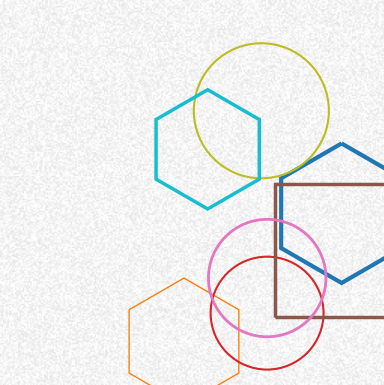[{"shape": "hexagon", "thickness": 3, "radius": 0.91, "center": [0.887, 0.446]}, {"shape": "hexagon", "thickness": 1, "radius": 0.82, "center": [0.478, 0.113]}, {"shape": "circle", "thickness": 1.5, "radius": 0.73, "center": [0.694, 0.187]}, {"shape": "square", "thickness": 2.5, "radius": 0.86, "center": [0.886, 0.349]}, {"shape": "circle", "thickness": 2, "radius": 0.76, "center": [0.694, 0.278]}, {"shape": "circle", "thickness": 1.5, "radius": 0.88, "center": [0.679, 0.712]}, {"shape": "hexagon", "thickness": 2.5, "radius": 0.77, "center": [0.539, 0.612]}]